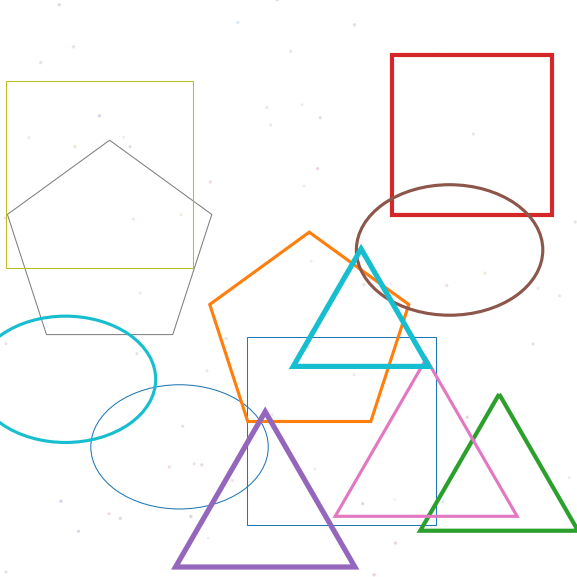[{"shape": "square", "thickness": 0.5, "radius": 0.82, "center": [0.591, 0.253]}, {"shape": "oval", "thickness": 0.5, "radius": 0.77, "center": [0.311, 0.225]}, {"shape": "pentagon", "thickness": 1.5, "radius": 0.91, "center": [0.536, 0.416]}, {"shape": "triangle", "thickness": 2, "radius": 0.79, "center": [0.864, 0.159]}, {"shape": "square", "thickness": 2, "radius": 0.7, "center": [0.818, 0.765]}, {"shape": "triangle", "thickness": 2.5, "radius": 0.9, "center": [0.459, 0.107]}, {"shape": "oval", "thickness": 1.5, "radius": 0.81, "center": [0.779, 0.566]}, {"shape": "triangle", "thickness": 1.5, "radius": 0.91, "center": [0.738, 0.196]}, {"shape": "pentagon", "thickness": 0.5, "radius": 0.93, "center": [0.19, 0.57]}, {"shape": "square", "thickness": 0.5, "radius": 0.81, "center": [0.172, 0.696]}, {"shape": "oval", "thickness": 1.5, "radius": 0.78, "center": [0.113, 0.342]}, {"shape": "triangle", "thickness": 2.5, "radius": 0.68, "center": [0.625, 0.433]}]